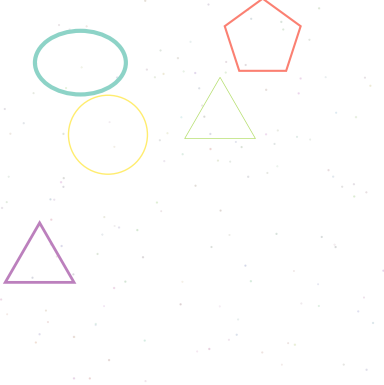[{"shape": "oval", "thickness": 3, "radius": 0.59, "center": [0.209, 0.837]}, {"shape": "pentagon", "thickness": 1.5, "radius": 0.52, "center": [0.682, 0.9]}, {"shape": "triangle", "thickness": 0.5, "radius": 0.53, "center": [0.572, 0.693]}, {"shape": "triangle", "thickness": 2, "radius": 0.52, "center": [0.103, 0.318]}, {"shape": "circle", "thickness": 1, "radius": 0.51, "center": [0.28, 0.65]}]